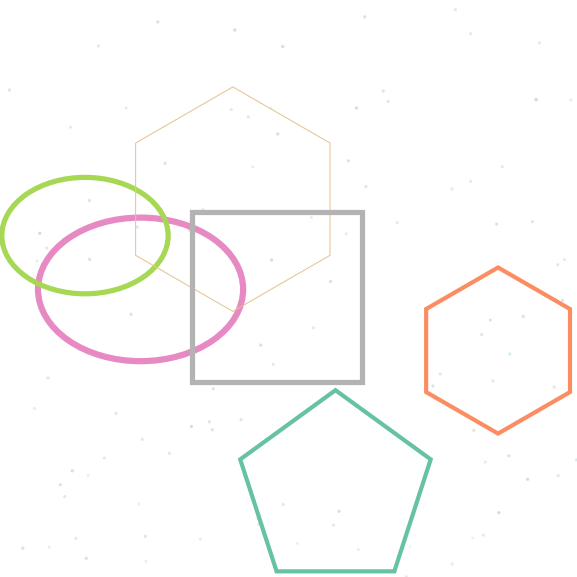[{"shape": "pentagon", "thickness": 2, "radius": 0.87, "center": [0.581, 0.15]}, {"shape": "hexagon", "thickness": 2, "radius": 0.72, "center": [0.862, 0.392]}, {"shape": "oval", "thickness": 3, "radius": 0.89, "center": [0.243, 0.498]}, {"shape": "oval", "thickness": 2.5, "radius": 0.72, "center": [0.147, 0.591]}, {"shape": "hexagon", "thickness": 0.5, "radius": 0.97, "center": [0.403, 0.654]}, {"shape": "square", "thickness": 2.5, "radius": 0.74, "center": [0.48, 0.485]}]